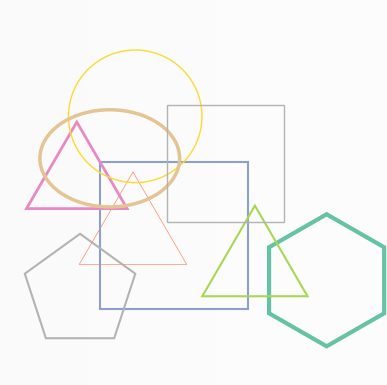[{"shape": "hexagon", "thickness": 3, "radius": 0.86, "center": [0.843, 0.272]}, {"shape": "triangle", "thickness": 0.5, "radius": 0.8, "center": [0.343, 0.393]}, {"shape": "square", "thickness": 1.5, "radius": 0.96, "center": [0.448, 0.389]}, {"shape": "triangle", "thickness": 2, "radius": 0.75, "center": [0.198, 0.533]}, {"shape": "triangle", "thickness": 1.5, "radius": 0.78, "center": [0.658, 0.309]}, {"shape": "circle", "thickness": 1, "radius": 0.86, "center": [0.349, 0.698]}, {"shape": "oval", "thickness": 2.5, "radius": 0.9, "center": [0.283, 0.589]}, {"shape": "square", "thickness": 1, "radius": 0.76, "center": [0.582, 0.575]}, {"shape": "pentagon", "thickness": 1.5, "radius": 0.75, "center": [0.207, 0.243]}]